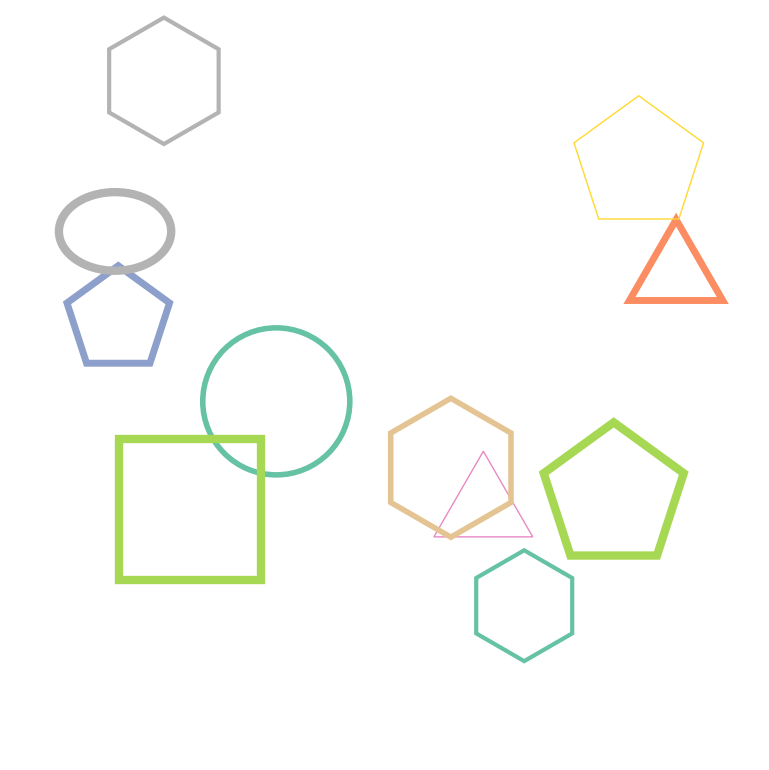[{"shape": "circle", "thickness": 2, "radius": 0.48, "center": [0.359, 0.479]}, {"shape": "hexagon", "thickness": 1.5, "radius": 0.36, "center": [0.681, 0.213]}, {"shape": "triangle", "thickness": 2.5, "radius": 0.35, "center": [0.878, 0.645]}, {"shape": "pentagon", "thickness": 2.5, "radius": 0.35, "center": [0.154, 0.585]}, {"shape": "triangle", "thickness": 0.5, "radius": 0.37, "center": [0.628, 0.34]}, {"shape": "pentagon", "thickness": 3, "radius": 0.48, "center": [0.797, 0.356]}, {"shape": "square", "thickness": 3, "radius": 0.46, "center": [0.247, 0.338]}, {"shape": "pentagon", "thickness": 0.5, "radius": 0.44, "center": [0.83, 0.787]}, {"shape": "hexagon", "thickness": 2, "radius": 0.45, "center": [0.586, 0.393]}, {"shape": "hexagon", "thickness": 1.5, "radius": 0.41, "center": [0.213, 0.895]}, {"shape": "oval", "thickness": 3, "radius": 0.36, "center": [0.149, 0.699]}]